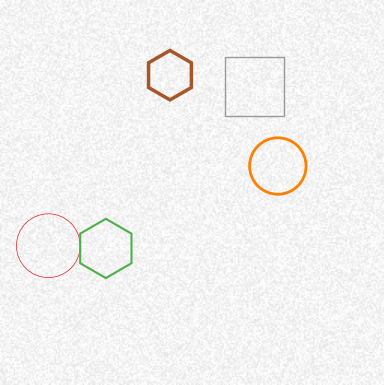[{"shape": "circle", "thickness": 0.5, "radius": 0.41, "center": [0.125, 0.362]}, {"shape": "hexagon", "thickness": 1.5, "radius": 0.38, "center": [0.275, 0.355]}, {"shape": "circle", "thickness": 2, "radius": 0.37, "center": [0.722, 0.569]}, {"shape": "hexagon", "thickness": 2.5, "radius": 0.32, "center": [0.441, 0.805]}, {"shape": "square", "thickness": 1, "radius": 0.38, "center": [0.662, 0.774]}]